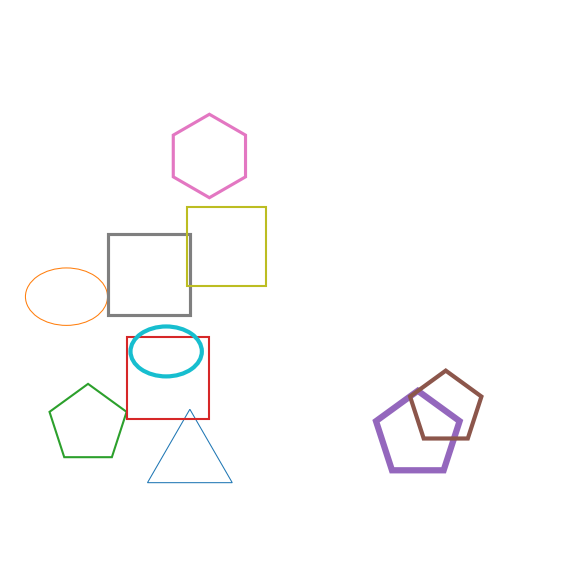[{"shape": "triangle", "thickness": 0.5, "radius": 0.42, "center": [0.329, 0.206]}, {"shape": "oval", "thickness": 0.5, "radius": 0.36, "center": [0.115, 0.485]}, {"shape": "pentagon", "thickness": 1, "radius": 0.35, "center": [0.152, 0.264]}, {"shape": "square", "thickness": 1, "radius": 0.35, "center": [0.291, 0.345]}, {"shape": "pentagon", "thickness": 3, "radius": 0.38, "center": [0.723, 0.246]}, {"shape": "pentagon", "thickness": 2, "radius": 0.32, "center": [0.772, 0.292]}, {"shape": "hexagon", "thickness": 1.5, "radius": 0.36, "center": [0.363, 0.729]}, {"shape": "square", "thickness": 1.5, "radius": 0.35, "center": [0.258, 0.524]}, {"shape": "square", "thickness": 1, "radius": 0.34, "center": [0.392, 0.572]}, {"shape": "oval", "thickness": 2, "radius": 0.31, "center": [0.288, 0.391]}]